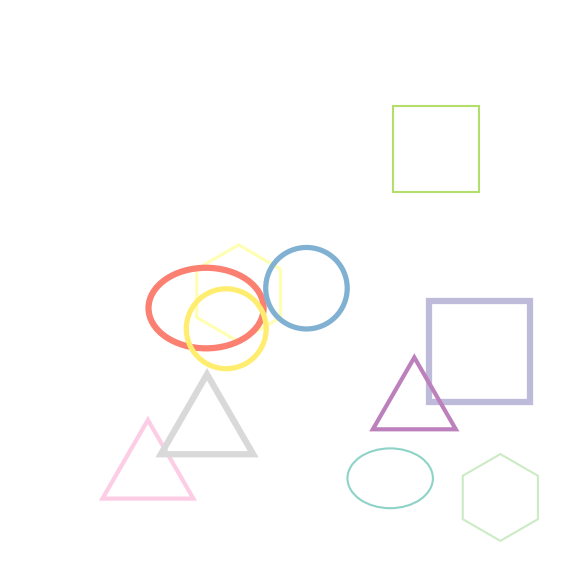[{"shape": "oval", "thickness": 1, "radius": 0.37, "center": [0.676, 0.171]}, {"shape": "hexagon", "thickness": 1.5, "radius": 0.42, "center": [0.413, 0.491]}, {"shape": "square", "thickness": 3, "radius": 0.44, "center": [0.83, 0.391]}, {"shape": "oval", "thickness": 3, "radius": 0.5, "center": [0.357, 0.466]}, {"shape": "circle", "thickness": 2.5, "radius": 0.35, "center": [0.531, 0.5]}, {"shape": "square", "thickness": 1, "radius": 0.37, "center": [0.755, 0.741]}, {"shape": "triangle", "thickness": 2, "radius": 0.45, "center": [0.256, 0.181]}, {"shape": "triangle", "thickness": 3, "radius": 0.46, "center": [0.358, 0.259]}, {"shape": "triangle", "thickness": 2, "radius": 0.41, "center": [0.717, 0.297]}, {"shape": "hexagon", "thickness": 1, "radius": 0.38, "center": [0.866, 0.138]}, {"shape": "circle", "thickness": 2.5, "radius": 0.35, "center": [0.392, 0.43]}]